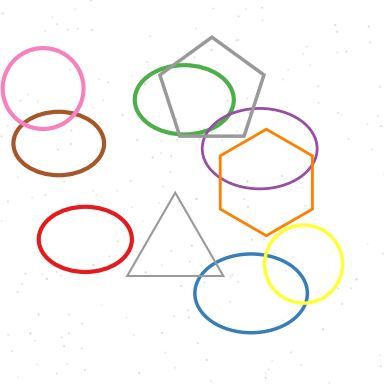[{"shape": "oval", "thickness": 3, "radius": 0.6, "center": [0.222, 0.378]}, {"shape": "oval", "thickness": 2.5, "radius": 0.73, "center": [0.652, 0.238]}, {"shape": "oval", "thickness": 3, "radius": 0.64, "center": [0.479, 0.741]}, {"shape": "oval", "thickness": 2, "radius": 0.75, "center": [0.675, 0.614]}, {"shape": "hexagon", "thickness": 2, "radius": 0.69, "center": [0.692, 0.526]}, {"shape": "circle", "thickness": 2.5, "radius": 0.51, "center": [0.789, 0.314]}, {"shape": "oval", "thickness": 3, "radius": 0.59, "center": [0.153, 0.627]}, {"shape": "circle", "thickness": 3, "radius": 0.53, "center": [0.112, 0.77]}, {"shape": "triangle", "thickness": 1.5, "radius": 0.72, "center": [0.455, 0.355]}, {"shape": "pentagon", "thickness": 2.5, "radius": 0.71, "center": [0.55, 0.761]}]